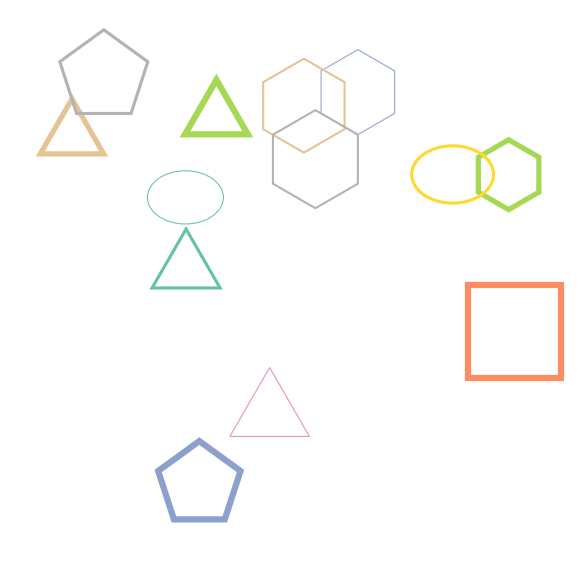[{"shape": "oval", "thickness": 0.5, "radius": 0.33, "center": [0.321, 0.657]}, {"shape": "triangle", "thickness": 1.5, "radius": 0.34, "center": [0.322, 0.534]}, {"shape": "square", "thickness": 3, "radius": 0.4, "center": [0.891, 0.425]}, {"shape": "pentagon", "thickness": 3, "radius": 0.37, "center": [0.345, 0.16]}, {"shape": "hexagon", "thickness": 0.5, "radius": 0.37, "center": [0.62, 0.84]}, {"shape": "triangle", "thickness": 0.5, "radius": 0.4, "center": [0.467, 0.283]}, {"shape": "triangle", "thickness": 3, "radius": 0.31, "center": [0.375, 0.798]}, {"shape": "hexagon", "thickness": 2.5, "radius": 0.3, "center": [0.881, 0.697]}, {"shape": "oval", "thickness": 1.5, "radius": 0.35, "center": [0.784, 0.697]}, {"shape": "hexagon", "thickness": 1, "radius": 0.41, "center": [0.526, 0.816]}, {"shape": "triangle", "thickness": 2.5, "radius": 0.32, "center": [0.125, 0.764]}, {"shape": "hexagon", "thickness": 1, "radius": 0.42, "center": [0.546, 0.723]}, {"shape": "pentagon", "thickness": 1.5, "radius": 0.4, "center": [0.18, 0.867]}]